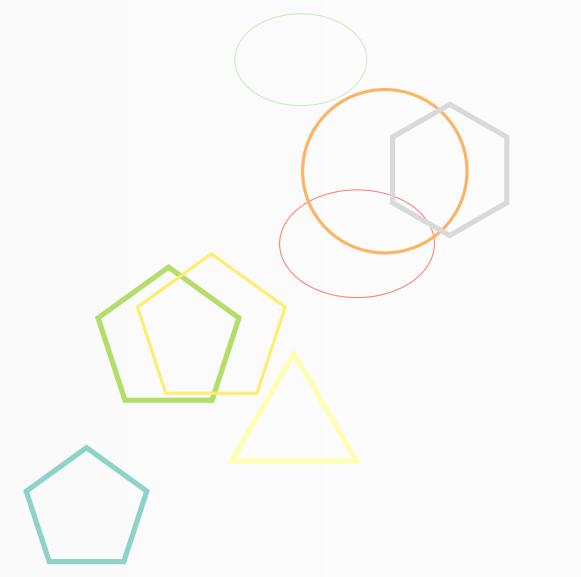[{"shape": "pentagon", "thickness": 2.5, "radius": 0.55, "center": [0.149, 0.115]}, {"shape": "triangle", "thickness": 2.5, "radius": 0.62, "center": [0.506, 0.263]}, {"shape": "oval", "thickness": 0.5, "radius": 0.67, "center": [0.614, 0.577]}, {"shape": "circle", "thickness": 1.5, "radius": 0.71, "center": [0.662, 0.703]}, {"shape": "pentagon", "thickness": 2.5, "radius": 0.64, "center": [0.29, 0.409]}, {"shape": "hexagon", "thickness": 2.5, "radius": 0.57, "center": [0.774, 0.705]}, {"shape": "oval", "thickness": 0.5, "radius": 0.57, "center": [0.517, 0.896]}, {"shape": "pentagon", "thickness": 1.5, "radius": 0.67, "center": [0.364, 0.426]}]